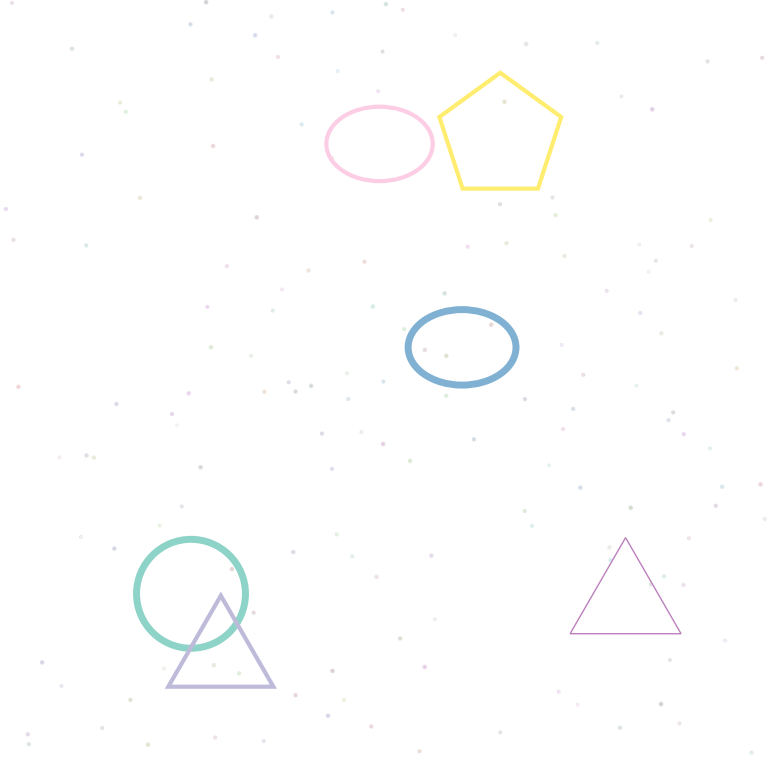[{"shape": "circle", "thickness": 2.5, "radius": 0.35, "center": [0.248, 0.229]}, {"shape": "triangle", "thickness": 1.5, "radius": 0.39, "center": [0.287, 0.148]}, {"shape": "oval", "thickness": 2.5, "radius": 0.35, "center": [0.6, 0.549]}, {"shape": "oval", "thickness": 1.5, "radius": 0.35, "center": [0.493, 0.813]}, {"shape": "triangle", "thickness": 0.5, "radius": 0.42, "center": [0.812, 0.219]}, {"shape": "pentagon", "thickness": 1.5, "radius": 0.42, "center": [0.65, 0.822]}]